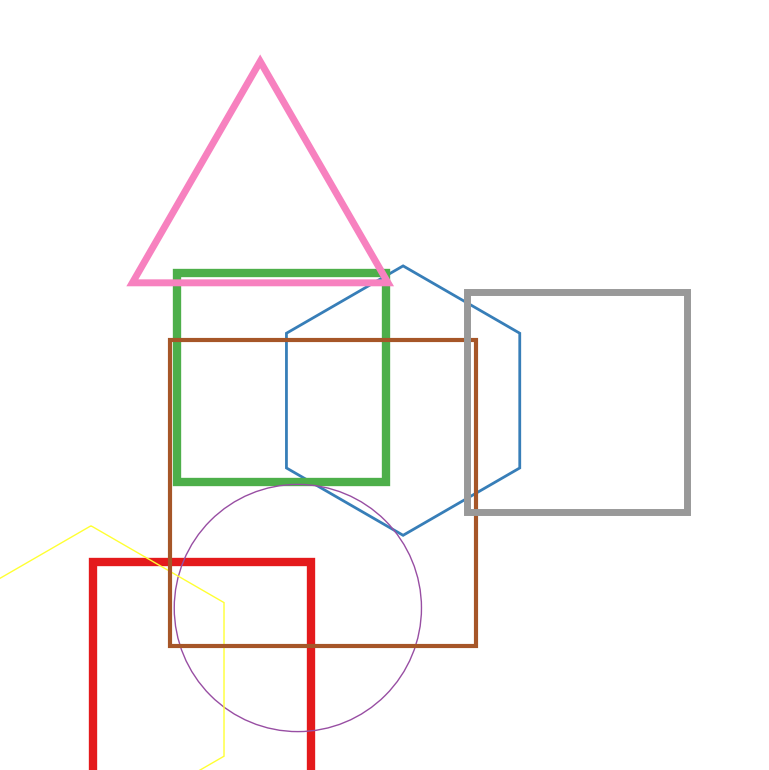[{"shape": "square", "thickness": 3, "radius": 0.71, "center": [0.262, 0.129]}, {"shape": "hexagon", "thickness": 1, "radius": 0.87, "center": [0.524, 0.48]}, {"shape": "square", "thickness": 3, "radius": 0.68, "center": [0.365, 0.51]}, {"shape": "circle", "thickness": 0.5, "radius": 0.8, "center": [0.387, 0.21]}, {"shape": "hexagon", "thickness": 0.5, "radius": 1.0, "center": [0.118, 0.118]}, {"shape": "square", "thickness": 1.5, "radius": 0.99, "center": [0.42, 0.359]}, {"shape": "triangle", "thickness": 2.5, "radius": 0.96, "center": [0.338, 0.729]}, {"shape": "square", "thickness": 2.5, "radius": 0.71, "center": [0.749, 0.478]}]